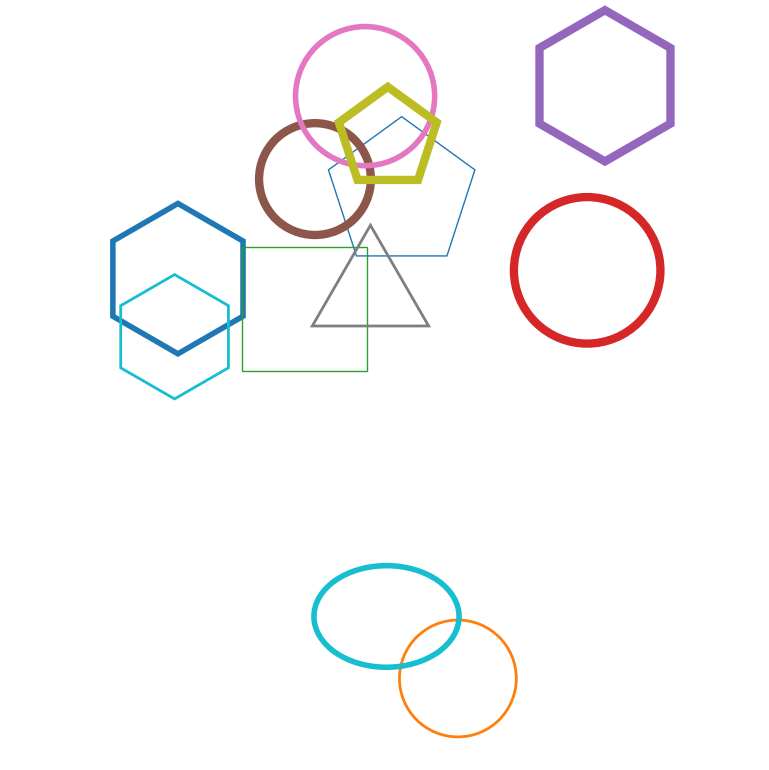[{"shape": "hexagon", "thickness": 2, "radius": 0.49, "center": [0.231, 0.638]}, {"shape": "pentagon", "thickness": 0.5, "radius": 0.5, "center": [0.522, 0.749]}, {"shape": "circle", "thickness": 1, "radius": 0.38, "center": [0.595, 0.119]}, {"shape": "square", "thickness": 0.5, "radius": 0.4, "center": [0.395, 0.599]}, {"shape": "circle", "thickness": 3, "radius": 0.48, "center": [0.763, 0.649]}, {"shape": "hexagon", "thickness": 3, "radius": 0.49, "center": [0.786, 0.889]}, {"shape": "circle", "thickness": 3, "radius": 0.36, "center": [0.409, 0.767]}, {"shape": "circle", "thickness": 2, "radius": 0.45, "center": [0.474, 0.875]}, {"shape": "triangle", "thickness": 1, "radius": 0.44, "center": [0.481, 0.62]}, {"shape": "pentagon", "thickness": 3, "radius": 0.33, "center": [0.504, 0.82]}, {"shape": "hexagon", "thickness": 1, "radius": 0.4, "center": [0.227, 0.563]}, {"shape": "oval", "thickness": 2, "radius": 0.47, "center": [0.502, 0.199]}]